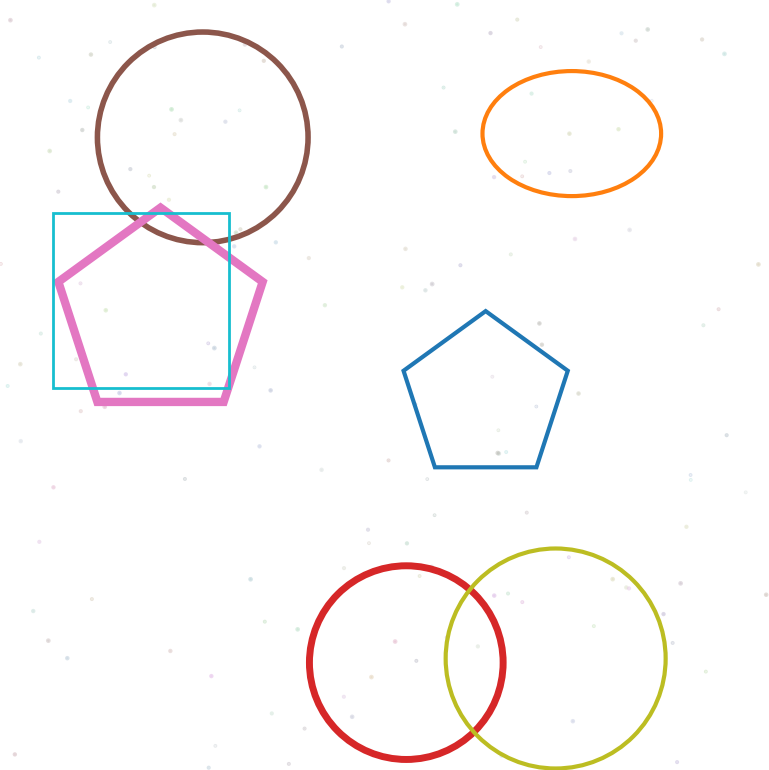[{"shape": "pentagon", "thickness": 1.5, "radius": 0.56, "center": [0.631, 0.484]}, {"shape": "oval", "thickness": 1.5, "radius": 0.58, "center": [0.743, 0.827]}, {"shape": "circle", "thickness": 2.5, "radius": 0.63, "center": [0.528, 0.139]}, {"shape": "circle", "thickness": 2, "radius": 0.68, "center": [0.263, 0.822]}, {"shape": "pentagon", "thickness": 3, "radius": 0.7, "center": [0.208, 0.591]}, {"shape": "circle", "thickness": 1.5, "radius": 0.71, "center": [0.722, 0.145]}, {"shape": "square", "thickness": 1, "radius": 0.57, "center": [0.183, 0.61]}]